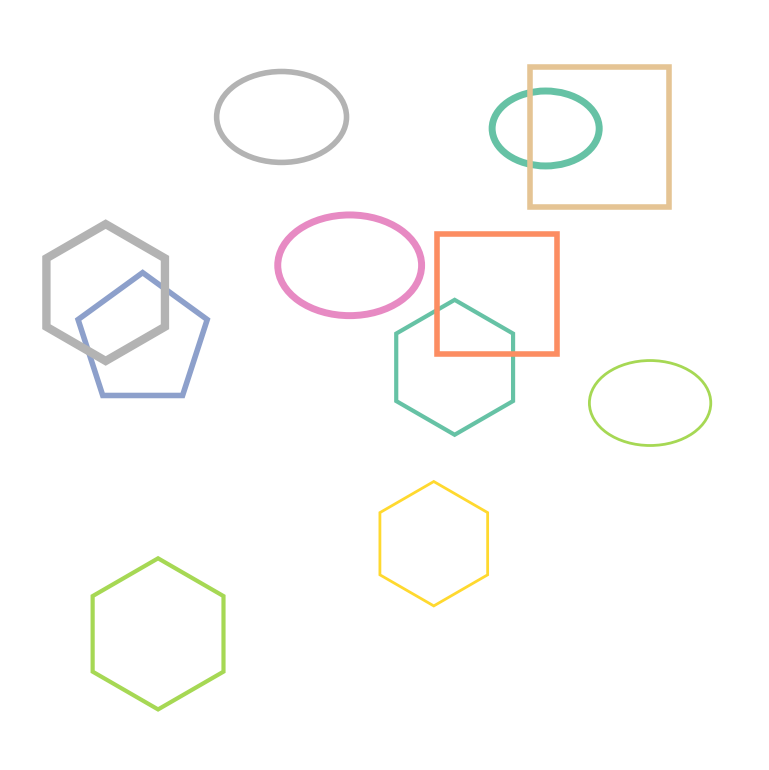[{"shape": "oval", "thickness": 2.5, "radius": 0.35, "center": [0.709, 0.833]}, {"shape": "hexagon", "thickness": 1.5, "radius": 0.44, "center": [0.59, 0.523]}, {"shape": "square", "thickness": 2, "radius": 0.39, "center": [0.645, 0.619]}, {"shape": "pentagon", "thickness": 2, "radius": 0.44, "center": [0.185, 0.558]}, {"shape": "oval", "thickness": 2.5, "radius": 0.47, "center": [0.454, 0.655]}, {"shape": "hexagon", "thickness": 1.5, "radius": 0.49, "center": [0.205, 0.177]}, {"shape": "oval", "thickness": 1, "radius": 0.39, "center": [0.844, 0.477]}, {"shape": "hexagon", "thickness": 1, "radius": 0.4, "center": [0.563, 0.294]}, {"shape": "square", "thickness": 2, "radius": 0.45, "center": [0.779, 0.822]}, {"shape": "oval", "thickness": 2, "radius": 0.42, "center": [0.366, 0.848]}, {"shape": "hexagon", "thickness": 3, "radius": 0.44, "center": [0.137, 0.62]}]